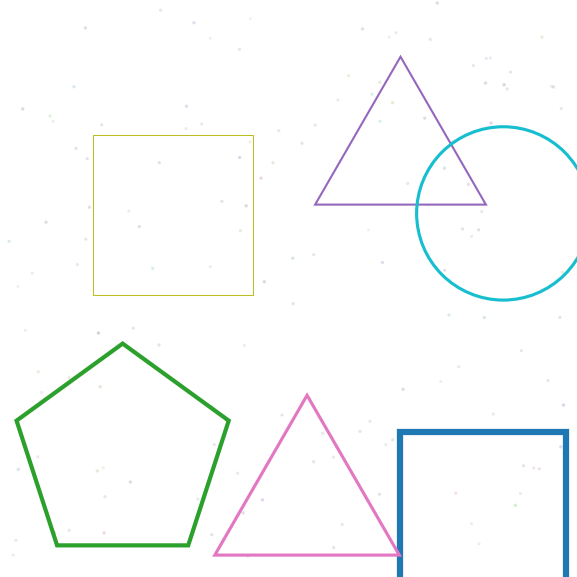[{"shape": "square", "thickness": 3, "radius": 0.72, "center": [0.836, 0.107]}, {"shape": "pentagon", "thickness": 2, "radius": 0.97, "center": [0.212, 0.211]}, {"shape": "triangle", "thickness": 1, "radius": 0.85, "center": [0.694, 0.73]}, {"shape": "triangle", "thickness": 1.5, "radius": 0.92, "center": [0.532, 0.13]}, {"shape": "square", "thickness": 0.5, "radius": 0.69, "center": [0.299, 0.626]}, {"shape": "circle", "thickness": 1.5, "radius": 0.75, "center": [0.871, 0.63]}]